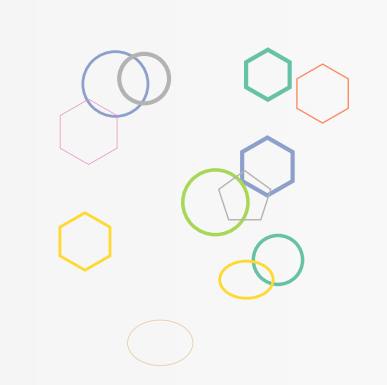[{"shape": "circle", "thickness": 2.5, "radius": 0.32, "center": [0.717, 0.325]}, {"shape": "hexagon", "thickness": 3, "radius": 0.32, "center": [0.691, 0.806]}, {"shape": "hexagon", "thickness": 1, "radius": 0.38, "center": [0.832, 0.757]}, {"shape": "circle", "thickness": 2, "radius": 0.42, "center": [0.298, 0.782]}, {"shape": "hexagon", "thickness": 3, "radius": 0.38, "center": [0.69, 0.567]}, {"shape": "hexagon", "thickness": 0.5, "radius": 0.42, "center": [0.229, 0.658]}, {"shape": "circle", "thickness": 2.5, "radius": 0.42, "center": [0.556, 0.475]}, {"shape": "hexagon", "thickness": 2, "radius": 0.37, "center": [0.219, 0.373]}, {"shape": "oval", "thickness": 2, "radius": 0.34, "center": [0.636, 0.273]}, {"shape": "oval", "thickness": 0.5, "radius": 0.42, "center": [0.414, 0.11]}, {"shape": "circle", "thickness": 3, "radius": 0.32, "center": [0.372, 0.796]}, {"shape": "pentagon", "thickness": 1, "radius": 0.35, "center": [0.631, 0.486]}]